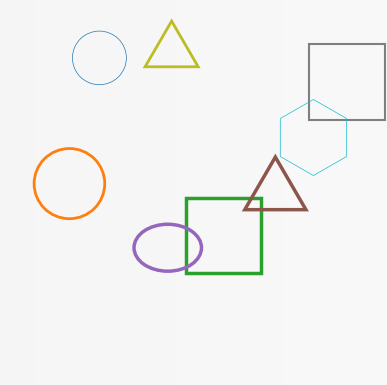[{"shape": "circle", "thickness": 0.5, "radius": 0.35, "center": [0.256, 0.85]}, {"shape": "circle", "thickness": 2, "radius": 0.46, "center": [0.179, 0.523]}, {"shape": "square", "thickness": 2.5, "radius": 0.48, "center": [0.577, 0.389]}, {"shape": "oval", "thickness": 2.5, "radius": 0.44, "center": [0.433, 0.357]}, {"shape": "triangle", "thickness": 2.5, "radius": 0.46, "center": [0.711, 0.501]}, {"shape": "square", "thickness": 1.5, "radius": 0.49, "center": [0.895, 0.787]}, {"shape": "triangle", "thickness": 2, "radius": 0.4, "center": [0.443, 0.866]}, {"shape": "hexagon", "thickness": 0.5, "radius": 0.49, "center": [0.809, 0.643]}]